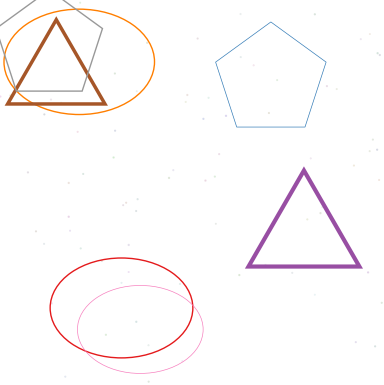[{"shape": "oval", "thickness": 1, "radius": 0.93, "center": [0.316, 0.2]}, {"shape": "pentagon", "thickness": 0.5, "radius": 0.75, "center": [0.704, 0.792]}, {"shape": "triangle", "thickness": 3, "radius": 0.83, "center": [0.789, 0.391]}, {"shape": "oval", "thickness": 1, "radius": 0.98, "center": [0.206, 0.839]}, {"shape": "triangle", "thickness": 2.5, "radius": 0.73, "center": [0.146, 0.803]}, {"shape": "oval", "thickness": 0.5, "radius": 0.82, "center": [0.364, 0.144]}, {"shape": "pentagon", "thickness": 1, "radius": 0.73, "center": [0.128, 0.881]}]